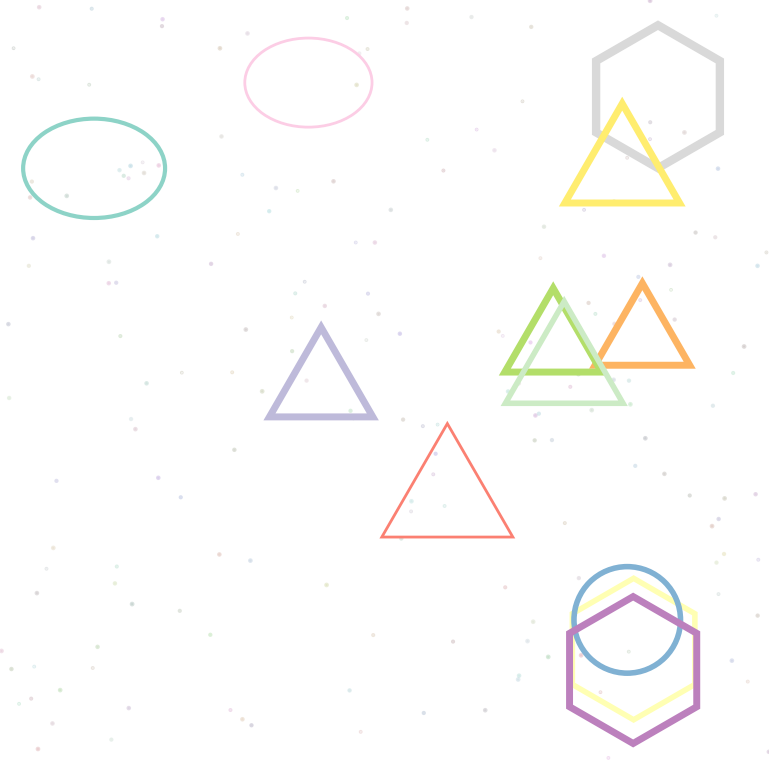[{"shape": "oval", "thickness": 1.5, "radius": 0.46, "center": [0.122, 0.781]}, {"shape": "hexagon", "thickness": 2, "radius": 0.46, "center": [0.823, 0.157]}, {"shape": "triangle", "thickness": 2.5, "radius": 0.39, "center": [0.417, 0.497]}, {"shape": "triangle", "thickness": 1, "radius": 0.49, "center": [0.581, 0.352]}, {"shape": "circle", "thickness": 2, "radius": 0.35, "center": [0.815, 0.195]}, {"shape": "triangle", "thickness": 2.5, "radius": 0.35, "center": [0.834, 0.561]}, {"shape": "triangle", "thickness": 2.5, "radius": 0.36, "center": [0.718, 0.553]}, {"shape": "oval", "thickness": 1, "radius": 0.41, "center": [0.401, 0.893]}, {"shape": "hexagon", "thickness": 3, "radius": 0.46, "center": [0.855, 0.874]}, {"shape": "hexagon", "thickness": 2.5, "radius": 0.48, "center": [0.822, 0.13]}, {"shape": "triangle", "thickness": 2, "radius": 0.44, "center": [0.733, 0.52]}, {"shape": "triangle", "thickness": 2.5, "radius": 0.43, "center": [0.808, 0.779]}]